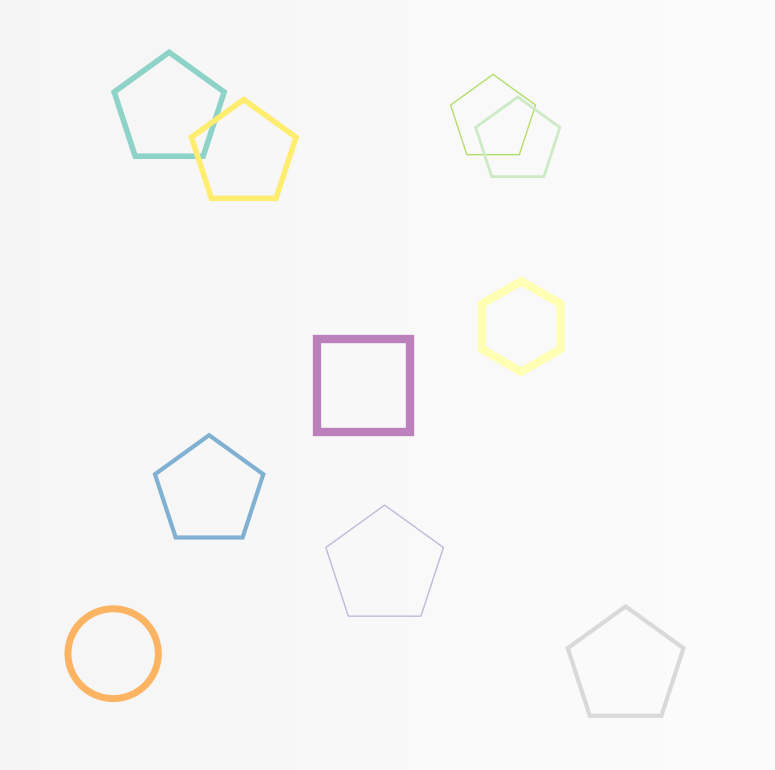[{"shape": "pentagon", "thickness": 2, "radius": 0.37, "center": [0.218, 0.857]}, {"shape": "hexagon", "thickness": 3, "radius": 0.29, "center": [0.672, 0.576]}, {"shape": "pentagon", "thickness": 0.5, "radius": 0.4, "center": [0.496, 0.264]}, {"shape": "pentagon", "thickness": 1.5, "radius": 0.37, "center": [0.27, 0.361]}, {"shape": "circle", "thickness": 2.5, "radius": 0.29, "center": [0.146, 0.151]}, {"shape": "pentagon", "thickness": 0.5, "radius": 0.29, "center": [0.636, 0.846]}, {"shape": "pentagon", "thickness": 1.5, "radius": 0.39, "center": [0.807, 0.134]}, {"shape": "square", "thickness": 3, "radius": 0.3, "center": [0.469, 0.5]}, {"shape": "pentagon", "thickness": 1, "radius": 0.29, "center": [0.668, 0.817]}, {"shape": "pentagon", "thickness": 2, "radius": 0.35, "center": [0.314, 0.8]}]